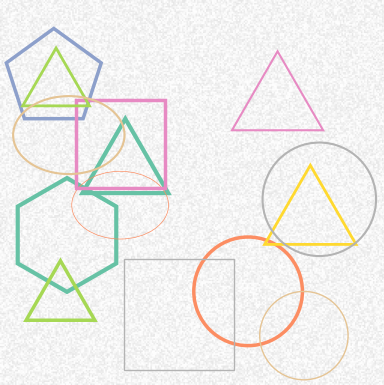[{"shape": "hexagon", "thickness": 3, "radius": 0.74, "center": [0.174, 0.39]}, {"shape": "triangle", "thickness": 3, "radius": 0.64, "center": [0.325, 0.563]}, {"shape": "oval", "thickness": 0.5, "radius": 0.63, "center": [0.312, 0.467]}, {"shape": "circle", "thickness": 2.5, "radius": 0.71, "center": [0.644, 0.243]}, {"shape": "pentagon", "thickness": 2.5, "radius": 0.65, "center": [0.14, 0.797]}, {"shape": "square", "thickness": 2.5, "radius": 0.58, "center": [0.313, 0.625]}, {"shape": "triangle", "thickness": 1.5, "radius": 0.68, "center": [0.721, 0.73]}, {"shape": "triangle", "thickness": 2.5, "radius": 0.52, "center": [0.157, 0.22]}, {"shape": "triangle", "thickness": 2, "radius": 0.5, "center": [0.146, 0.775]}, {"shape": "triangle", "thickness": 2, "radius": 0.69, "center": [0.806, 0.434]}, {"shape": "circle", "thickness": 1, "radius": 0.57, "center": [0.789, 0.128]}, {"shape": "oval", "thickness": 1.5, "radius": 0.72, "center": [0.179, 0.649]}, {"shape": "square", "thickness": 1, "radius": 0.72, "center": [0.465, 0.183]}, {"shape": "circle", "thickness": 1.5, "radius": 0.74, "center": [0.829, 0.482]}]